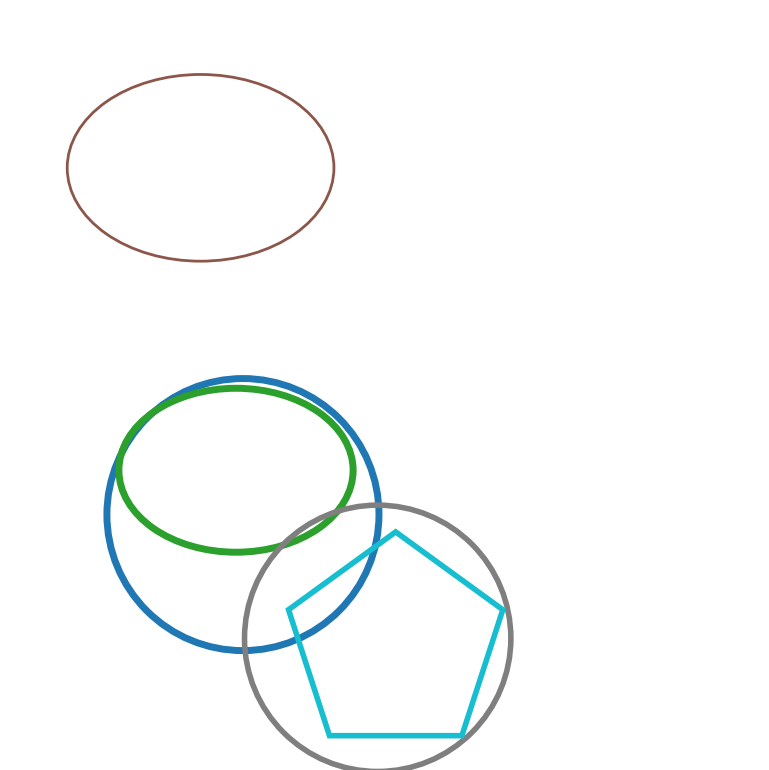[{"shape": "circle", "thickness": 2.5, "radius": 0.88, "center": [0.316, 0.332]}, {"shape": "oval", "thickness": 2.5, "radius": 0.76, "center": [0.307, 0.389]}, {"shape": "oval", "thickness": 1, "radius": 0.87, "center": [0.26, 0.782]}, {"shape": "circle", "thickness": 2, "radius": 0.86, "center": [0.49, 0.171]}, {"shape": "pentagon", "thickness": 2, "radius": 0.73, "center": [0.514, 0.163]}]